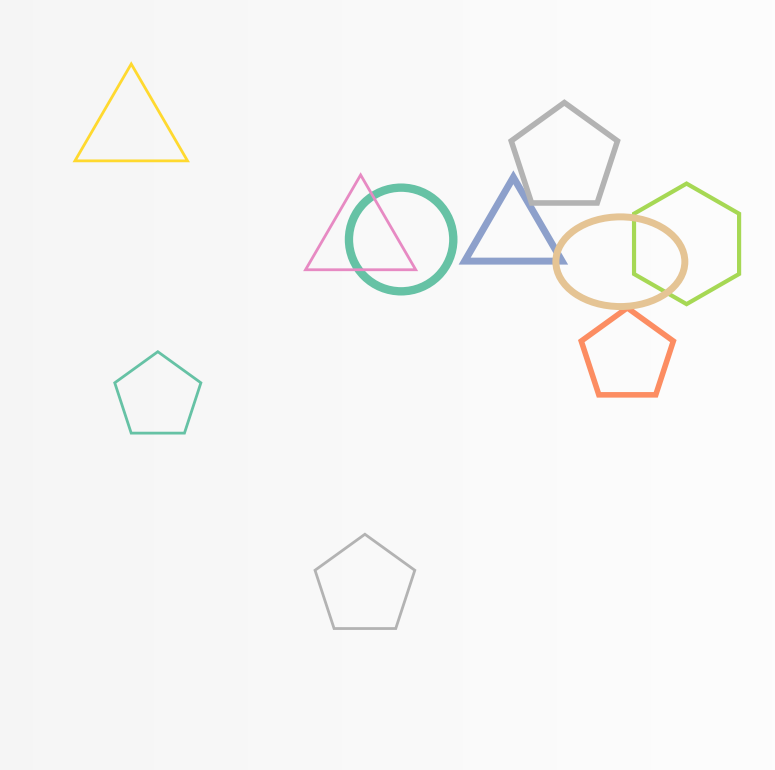[{"shape": "circle", "thickness": 3, "radius": 0.34, "center": [0.518, 0.689]}, {"shape": "pentagon", "thickness": 1, "radius": 0.29, "center": [0.204, 0.485]}, {"shape": "pentagon", "thickness": 2, "radius": 0.31, "center": [0.809, 0.538]}, {"shape": "triangle", "thickness": 2.5, "radius": 0.36, "center": [0.662, 0.697]}, {"shape": "triangle", "thickness": 1, "radius": 0.41, "center": [0.465, 0.691]}, {"shape": "hexagon", "thickness": 1.5, "radius": 0.39, "center": [0.886, 0.683]}, {"shape": "triangle", "thickness": 1, "radius": 0.42, "center": [0.169, 0.833]}, {"shape": "oval", "thickness": 2.5, "radius": 0.42, "center": [0.8, 0.66]}, {"shape": "pentagon", "thickness": 2, "radius": 0.36, "center": [0.728, 0.795]}, {"shape": "pentagon", "thickness": 1, "radius": 0.34, "center": [0.471, 0.238]}]